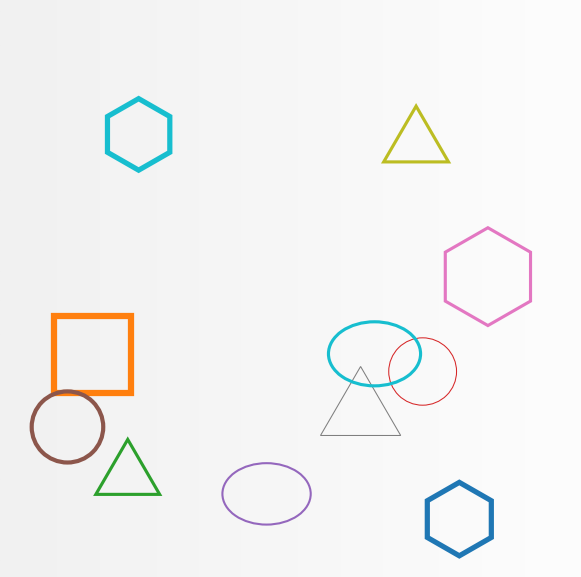[{"shape": "hexagon", "thickness": 2.5, "radius": 0.32, "center": [0.79, 0.1]}, {"shape": "square", "thickness": 3, "radius": 0.33, "center": [0.159, 0.385]}, {"shape": "triangle", "thickness": 1.5, "radius": 0.32, "center": [0.22, 0.175]}, {"shape": "circle", "thickness": 0.5, "radius": 0.29, "center": [0.727, 0.356]}, {"shape": "oval", "thickness": 1, "radius": 0.38, "center": [0.459, 0.144]}, {"shape": "circle", "thickness": 2, "radius": 0.31, "center": [0.116, 0.26]}, {"shape": "hexagon", "thickness": 1.5, "radius": 0.42, "center": [0.839, 0.52]}, {"shape": "triangle", "thickness": 0.5, "radius": 0.4, "center": [0.62, 0.285]}, {"shape": "triangle", "thickness": 1.5, "radius": 0.32, "center": [0.716, 0.751]}, {"shape": "hexagon", "thickness": 2.5, "radius": 0.31, "center": [0.239, 0.766]}, {"shape": "oval", "thickness": 1.5, "radius": 0.4, "center": [0.644, 0.386]}]